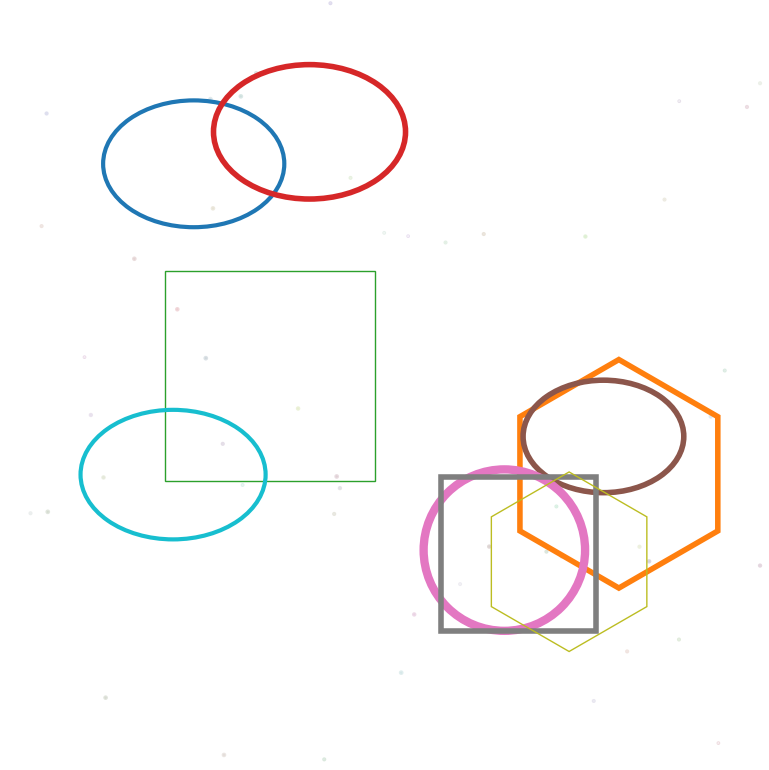[{"shape": "oval", "thickness": 1.5, "radius": 0.59, "center": [0.252, 0.787]}, {"shape": "hexagon", "thickness": 2, "radius": 0.74, "center": [0.804, 0.385]}, {"shape": "square", "thickness": 0.5, "radius": 0.68, "center": [0.351, 0.512]}, {"shape": "oval", "thickness": 2, "radius": 0.62, "center": [0.402, 0.829]}, {"shape": "oval", "thickness": 2, "radius": 0.52, "center": [0.784, 0.433]}, {"shape": "circle", "thickness": 3, "radius": 0.52, "center": [0.655, 0.286]}, {"shape": "square", "thickness": 2, "radius": 0.5, "center": [0.673, 0.28]}, {"shape": "hexagon", "thickness": 0.5, "radius": 0.58, "center": [0.739, 0.27]}, {"shape": "oval", "thickness": 1.5, "radius": 0.6, "center": [0.225, 0.384]}]